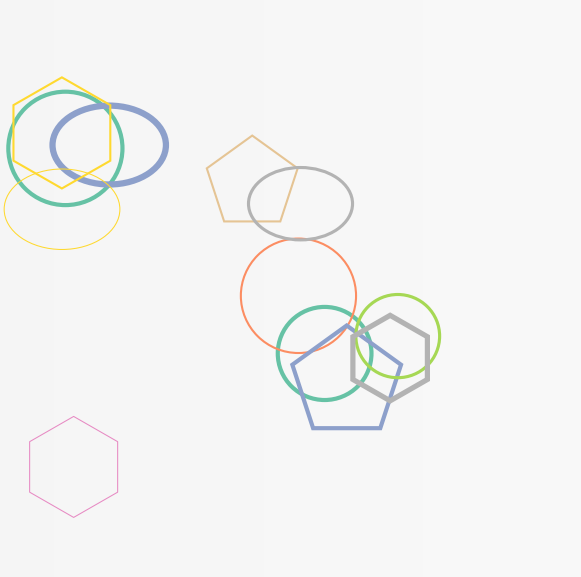[{"shape": "circle", "thickness": 2, "radius": 0.4, "center": [0.558, 0.387]}, {"shape": "circle", "thickness": 2, "radius": 0.49, "center": [0.113, 0.742]}, {"shape": "circle", "thickness": 1, "radius": 0.5, "center": [0.513, 0.487]}, {"shape": "pentagon", "thickness": 2, "radius": 0.49, "center": [0.596, 0.337]}, {"shape": "oval", "thickness": 3, "radius": 0.49, "center": [0.188, 0.748]}, {"shape": "hexagon", "thickness": 0.5, "radius": 0.44, "center": [0.127, 0.191]}, {"shape": "circle", "thickness": 1.5, "radius": 0.36, "center": [0.684, 0.417]}, {"shape": "oval", "thickness": 0.5, "radius": 0.5, "center": [0.107, 0.637]}, {"shape": "hexagon", "thickness": 1, "radius": 0.48, "center": [0.106, 0.769]}, {"shape": "pentagon", "thickness": 1, "radius": 0.41, "center": [0.434, 0.682]}, {"shape": "oval", "thickness": 1.5, "radius": 0.45, "center": [0.517, 0.646]}, {"shape": "hexagon", "thickness": 2.5, "radius": 0.37, "center": [0.671, 0.379]}]